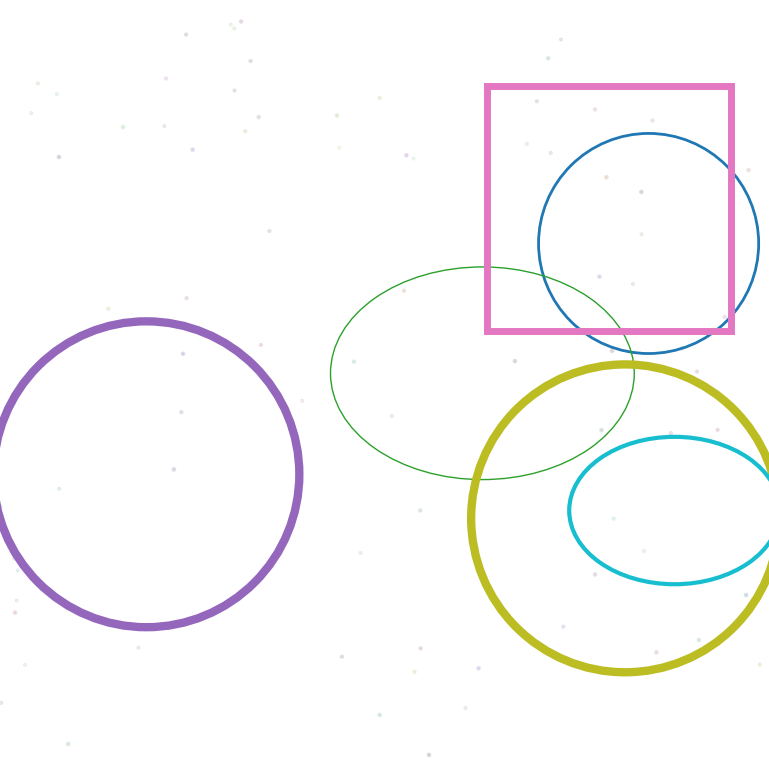[{"shape": "circle", "thickness": 1, "radius": 0.71, "center": [0.842, 0.684]}, {"shape": "oval", "thickness": 0.5, "radius": 0.99, "center": [0.626, 0.515]}, {"shape": "circle", "thickness": 3, "radius": 0.99, "center": [0.19, 0.384]}, {"shape": "square", "thickness": 2.5, "radius": 0.8, "center": [0.791, 0.729]}, {"shape": "circle", "thickness": 3, "radius": 1.0, "center": [0.812, 0.327]}, {"shape": "oval", "thickness": 1.5, "radius": 0.68, "center": [0.876, 0.337]}]